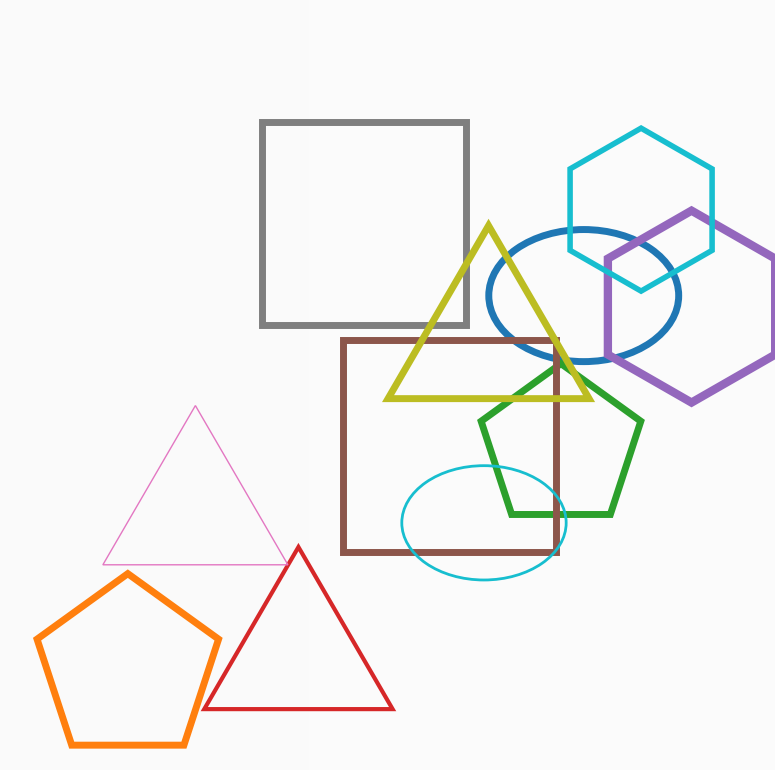[{"shape": "oval", "thickness": 2.5, "radius": 0.61, "center": [0.753, 0.616]}, {"shape": "pentagon", "thickness": 2.5, "radius": 0.62, "center": [0.165, 0.132]}, {"shape": "pentagon", "thickness": 2.5, "radius": 0.54, "center": [0.724, 0.419]}, {"shape": "triangle", "thickness": 1.5, "radius": 0.7, "center": [0.385, 0.149]}, {"shape": "hexagon", "thickness": 3, "radius": 0.62, "center": [0.892, 0.602]}, {"shape": "square", "thickness": 2.5, "radius": 0.69, "center": [0.58, 0.42]}, {"shape": "triangle", "thickness": 0.5, "radius": 0.69, "center": [0.252, 0.335]}, {"shape": "square", "thickness": 2.5, "radius": 0.66, "center": [0.47, 0.71]}, {"shape": "triangle", "thickness": 2.5, "radius": 0.75, "center": [0.63, 0.557]}, {"shape": "hexagon", "thickness": 2, "radius": 0.53, "center": [0.827, 0.728]}, {"shape": "oval", "thickness": 1, "radius": 0.53, "center": [0.625, 0.321]}]